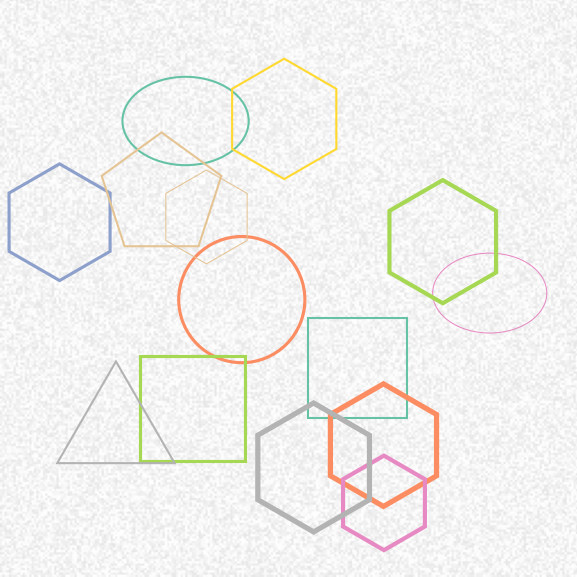[{"shape": "oval", "thickness": 1, "radius": 0.55, "center": [0.321, 0.79]}, {"shape": "square", "thickness": 1, "radius": 0.43, "center": [0.619, 0.362]}, {"shape": "hexagon", "thickness": 2.5, "radius": 0.53, "center": [0.664, 0.228]}, {"shape": "circle", "thickness": 1.5, "radius": 0.55, "center": [0.419, 0.48]}, {"shape": "hexagon", "thickness": 1.5, "radius": 0.51, "center": [0.103, 0.614]}, {"shape": "oval", "thickness": 0.5, "radius": 0.49, "center": [0.848, 0.492]}, {"shape": "hexagon", "thickness": 2, "radius": 0.41, "center": [0.665, 0.128]}, {"shape": "square", "thickness": 1.5, "radius": 0.45, "center": [0.333, 0.292]}, {"shape": "hexagon", "thickness": 2, "radius": 0.53, "center": [0.767, 0.581]}, {"shape": "hexagon", "thickness": 1, "radius": 0.52, "center": [0.492, 0.793]}, {"shape": "hexagon", "thickness": 0.5, "radius": 0.41, "center": [0.358, 0.623]}, {"shape": "pentagon", "thickness": 1, "radius": 0.54, "center": [0.28, 0.661]}, {"shape": "triangle", "thickness": 1, "radius": 0.59, "center": [0.201, 0.256]}, {"shape": "hexagon", "thickness": 2.5, "radius": 0.56, "center": [0.543, 0.19]}]